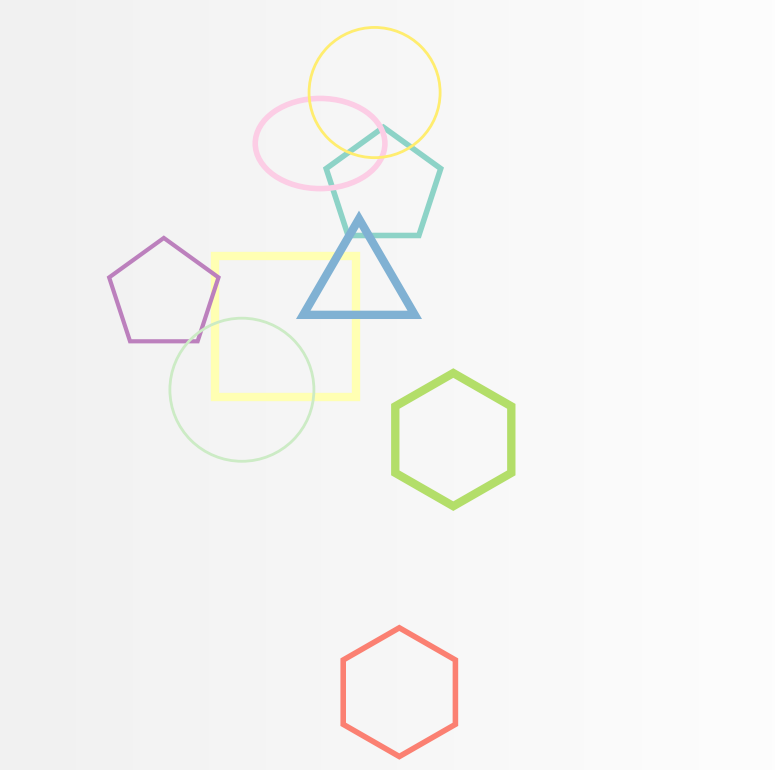[{"shape": "pentagon", "thickness": 2, "radius": 0.39, "center": [0.495, 0.757]}, {"shape": "square", "thickness": 3, "radius": 0.46, "center": [0.368, 0.576]}, {"shape": "hexagon", "thickness": 2, "radius": 0.42, "center": [0.515, 0.101]}, {"shape": "triangle", "thickness": 3, "radius": 0.42, "center": [0.463, 0.633]}, {"shape": "hexagon", "thickness": 3, "radius": 0.43, "center": [0.585, 0.429]}, {"shape": "oval", "thickness": 2, "radius": 0.42, "center": [0.413, 0.814]}, {"shape": "pentagon", "thickness": 1.5, "radius": 0.37, "center": [0.211, 0.617]}, {"shape": "circle", "thickness": 1, "radius": 0.46, "center": [0.312, 0.494]}, {"shape": "circle", "thickness": 1, "radius": 0.42, "center": [0.483, 0.88]}]